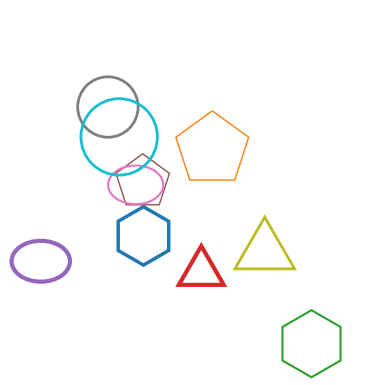[{"shape": "hexagon", "thickness": 2.5, "radius": 0.38, "center": [0.373, 0.387]}, {"shape": "pentagon", "thickness": 1, "radius": 0.5, "center": [0.551, 0.613]}, {"shape": "hexagon", "thickness": 1.5, "radius": 0.44, "center": [0.809, 0.107]}, {"shape": "triangle", "thickness": 3, "radius": 0.34, "center": [0.523, 0.294]}, {"shape": "oval", "thickness": 3, "radius": 0.38, "center": [0.106, 0.321]}, {"shape": "pentagon", "thickness": 1, "radius": 0.37, "center": [0.371, 0.527]}, {"shape": "oval", "thickness": 1.5, "radius": 0.36, "center": [0.352, 0.52]}, {"shape": "circle", "thickness": 2, "radius": 0.39, "center": [0.28, 0.722]}, {"shape": "triangle", "thickness": 2, "radius": 0.45, "center": [0.688, 0.346]}, {"shape": "circle", "thickness": 2, "radius": 0.5, "center": [0.31, 0.644]}]